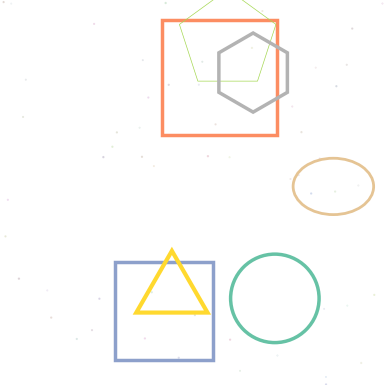[{"shape": "circle", "thickness": 2.5, "radius": 0.57, "center": [0.714, 0.225]}, {"shape": "square", "thickness": 2.5, "radius": 0.75, "center": [0.569, 0.798]}, {"shape": "square", "thickness": 2.5, "radius": 0.63, "center": [0.425, 0.193]}, {"shape": "pentagon", "thickness": 0.5, "radius": 0.66, "center": [0.591, 0.896]}, {"shape": "triangle", "thickness": 3, "radius": 0.53, "center": [0.446, 0.242]}, {"shape": "oval", "thickness": 2, "radius": 0.52, "center": [0.866, 0.516]}, {"shape": "hexagon", "thickness": 2.5, "radius": 0.51, "center": [0.657, 0.812]}]